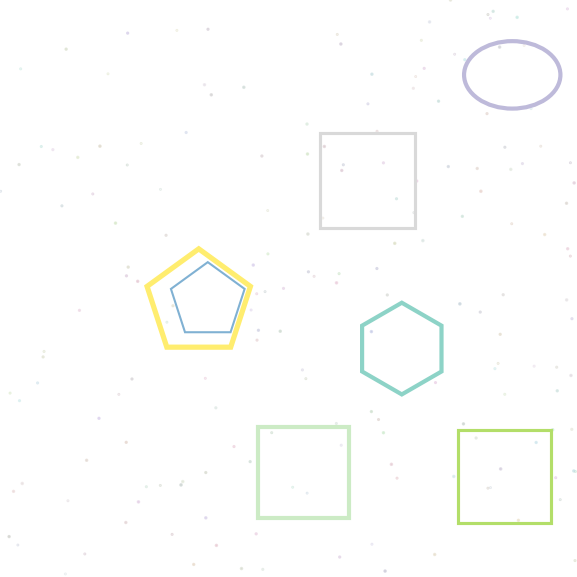[{"shape": "hexagon", "thickness": 2, "radius": 0.4, "center": [0.696, 0.396]}, {"shape": "oval", "thickness": 2, "radius": 0.42, "center": [0.887, 0.869]}, {"shape": "pentagon", "thickness": 1, "radius": 0.34, "center": [0.36, 0.478]}, {"shape": "square", "thickness": 1.5, "radius": 0.4, "center": [0.874, 0.174]}, {"shape": "square", "thickness": 1.5, "radius": 0.41, "center": [0.636, 0.687]}, {"shape": "square", "thickness": 2, "radius": 0.39, "center": [0.525, 0.181]}, {"shape": "pentagon", "thickness": 2.5, "radius": 0.47, "center": [0.344, 0.474]}]